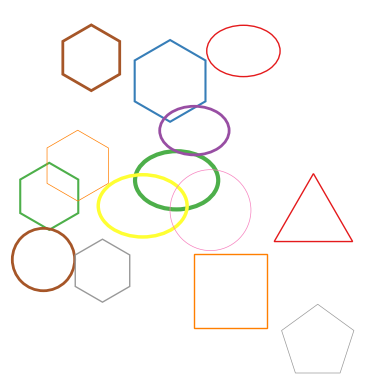[{"shape": "triangle", "thickness": 1, "radius": 0.59, "center": [0.814, 0.431]}, {"shape": "oval", "thickness": 1, "radius": 0.48, "center": [0.632, 0.868]}, {"shape": "hexagon", "thickness": 1.5, "radius": 0.53, "center": [0.442, 0.79]}, {"shape": "hexagon", "thickness": 1.5, "radius": 0.44, "center": [0.128, 0.49]}, {"shape": "oval", "thickness": 3, "radius": 0.54, "center": [0.459, 0.532]}, {"shape": "oval", "thickness": 2, "radius": 0.45, "center": [0.505, 0.661]}, {"shape": "square", "thickness": 1, "radius": 0.48, "center": [0.599, 0.244]}, {"shape": "hexagon", "thickness": 0.5, "radius": 0.46, "center": [0.202, 0.57]}, {"shape": "oval", "thickness": 2.5, "radius": 0.58, "center": [0.371, 0.465]}, {"shape": "circle", "thickness": 2, "radius": 0.41, "center": [0.113, 0.326]}, {"shape": "hexagon", "thickness": 2, "radius": 0.43, "center": [0.237, 0.85]}, {"shape": "circle", "thickness": 0.5, "radius": 0.53, "center": [0.547, 0.454]}, {"shape": "hexagon", "thickness": 1, "radius": 0.41, "center": [0.266, 0.297]}, {"shape": "pentagon", "thickness": 0.5, "radius": 0.49, "center": [0.825, 0.111]}]